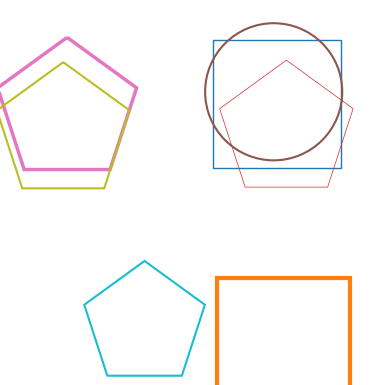[{"shape": "square", "thickness": 1, "radius": 0.83, "center": [0.719, 0.73]}, {"shape": "square", "thickness": 3, "radius": 0.86, "center": [0.737, 0.105]}, {"shape": "pentagon", "thickness": 0.5, "radius": 0.91, "center": [0.744, 0.661]}, {"shape": "circle", "thickness": 1.5, "radius": 0.89, "center": [0.711, 0.762]}, {"shape": "pentagon", "thickness": 2.5, "radius": 0.95, "center": [0.174, 0.713]}, {"shape": "pentagon", "thickness": 1.5, "radius": 0.91, "center": [0.164, 0.657]}, {"shape": "pentagon", "thickness": 1.5, "radius": 0.82, "center": [0.376, 0.157]}]